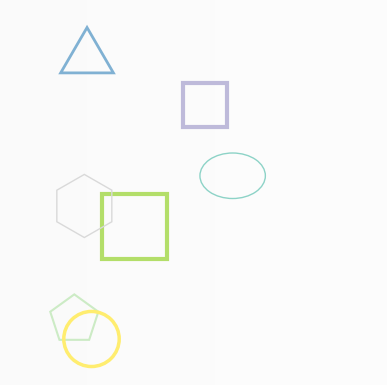[{"shape": "oval", "thickness": 1, "radius": 0.42, "center": [0.6, 0.543]}, {"shape": "square", "thickness": 3, "radius": 0.29, "center": [0.529, 0.728]}, {"shape": "triangle", "thickness": 2, "radius": 0.39, "center": [0.225, 0.85]}, {"shape": "square", "thickness": 3, "radius": 0.42, "center": [0.347, 0.412]}, {"shape": "hexagon", "thickness": 1, "radius": 0.41, "center": [0.218, 0.465]}, {"shape": "pentagon", "thickness": 1.5, "radius": 0.33, "center": [0.192, 0.17]}, {"shape": "circle", "thickness": 2.5, "radius": 0.36, "center": [0.236, 0.12]}]